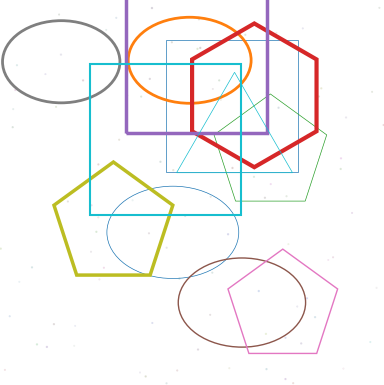[{"shape": "oval", "thickness": 0.5, "radius": 0.86, "center": [0.449, 0.396]}, {"shape": "square", "thickness": 0.5, "radius": 0.86, "center": [0.602, 0.725]}, {"shape": "oval", "thickness": 2, "radius": 0.8, "center": [0.493, 0.843]}, {"shape": "pentagon", "thickness": 0.5, "radius": 0.77, "center": [0.702, 0.602]}, {"shape": "hexagon", "thickness": 3, "radius": 0.93, "center": [0.661, 0.752]}, {"shape": "square", "thickness": 2.5, "radius": 0.91, "center": [0.51, 0.835]}, {"shape": "oval", "thickness": 1, "radius": 0.83, "center": [0.628, 0.214]}, {"shape": "pentagon", "thickness": 1, "radius": 0.75, "center": [0.735, 0.203]}, {"shape": "oval", "thickness": 2, "radius": 0.76, "center": [0.159, 0.84]}, {"shape": "pentagon", "thickness": 2.5, "radius": 0.81, "center": [0.295, 0.417]}, {"shape": "square", "thickness": 1.5, "radius": 0.98, "center": [0.43, 0.637]}, {"shape": "triangle", "thickness": 0.5, "radius": 0.87, "center": [0.609, 0.638]}]